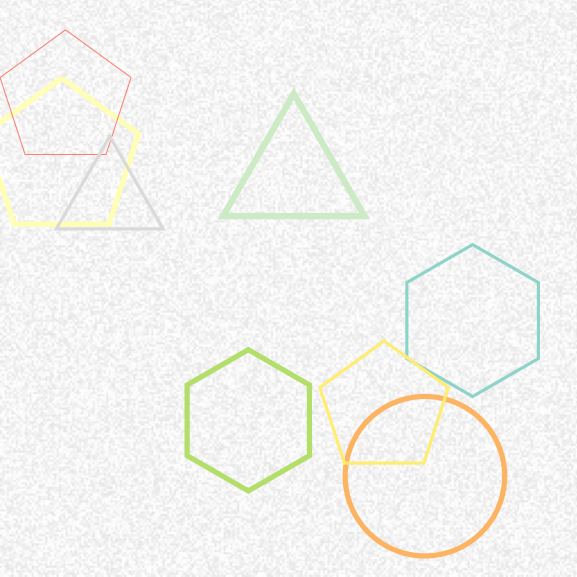[{"shape": "hexagon", "thickness": 1.5, "radius": 0.66, "center": [0.818, 0.444]}, {"shape": "pentagon", "thickness": 2.5, "radius": 0.7, "center": [0.107, 0.724]}, {"shape": "pentagon", "thickness": 0.5, "radius": 0.6, "center": [0.114, 0.828]}, {"shape": "circle", "thickness": 2.5, "radius": 0.69, "center": [0.736, 0.175]}, {"shape": "hexagon", "thickness": 2.5, "radius": 0.61, "center": [0.43, 0.271]}, {"shape": "triangle", "thickness": 1.5, "radius": 0.53, "center": [0.19, 0.656]}, {"shape": "triangle", "thickness": 3, "radius": 0.71, "center": [0.509, 0.696]}, {"shape": "pentagon", "thickness": 1.5, "radius": 0.58, "center": [0.665, 0.292]}]